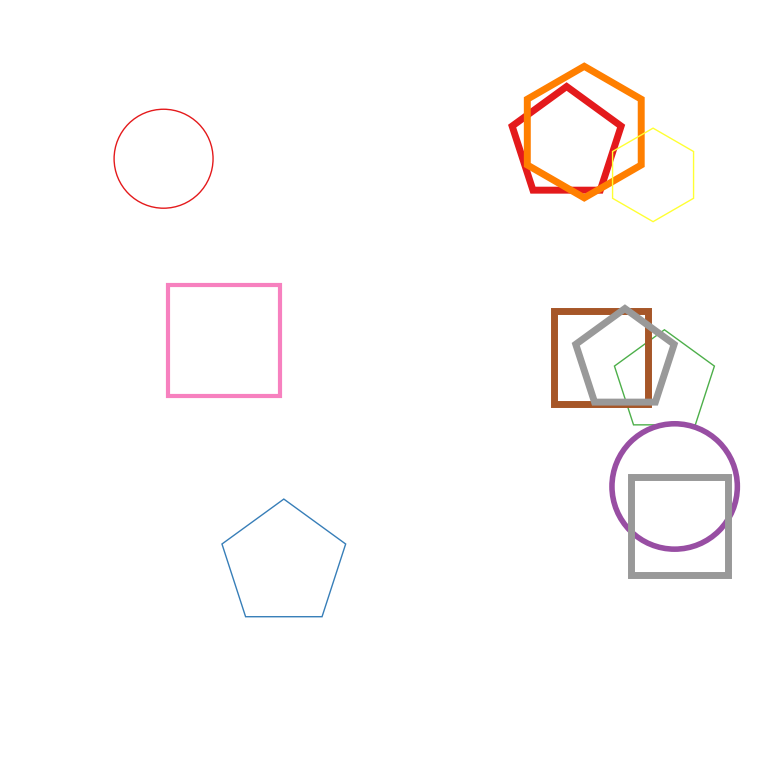[{"shape": "pentagon", "thickness": 2.5, "radius": 0.37, "center": [0.736, 0.813]}, {"shape": "circle", "thickness": 0.5, "radius": 0.32, "center": [0.212, 0.794]}, {"shape": "pentagon", "thickness": 0.5, "radius": 0.42, "center": [0.369, 0.267]}, {"shape": "pentagon", "thickness": 0.5, "radius": 0.34, "center": [0.863, 0.503]}, {"shape": "circle", "thickness": 2, "radius": 0.41, "center": [0.876, 0.368]}, {"shape": "hexagon", "thickness": 2.5, "radius": 0.43, "center": [0.759, 0.828]}, {"shape": "hexagon", "thickness": 0.5, "radius": 0.3, "center": [0.848, 0.773]}, {"shape": "square", "thickness": 2.5, "radius": 0.3, "center": [0.78, 0.536]}, {"shape": "square", "thickness": 1.5, "radius": 0.36, "center": [0.291, 0.558]}, {"shape": "pentagon", "thickness": 2.5, "radius": 0.34, "center": [0.812, 0.532]}, {"shape": "square", "thickness": 2.5, "radius": 0.32, "center": [0.882, 0.317]}]